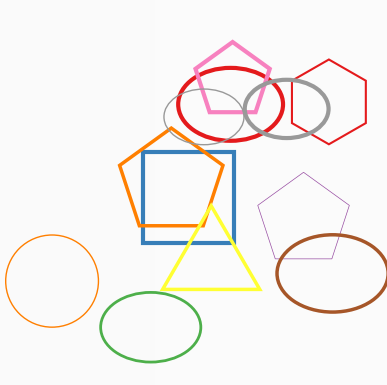[{"shape": "oval", "thickness": 3, "radius": 0.68, "center": [0.595, 0.729]}, {"shape": "hexagon", "thickness": 1.5, "radius": 0.55, "center": [0.849, 0.735]}, {"shape": "square", "thickness": 3, "radius": 0.59, "center": [0.486, 0.487]}, {"shape": "oval", "thickness": 2, "radius": 0.65, "center": [0.389, 0.15]}, {"shape": "pentagon", "thickness": 0.5, "radius": 0.62, "center": [0.783, 0.428]}, {"shape": "circle", "thickness": 1, "radius": 0.6, "center": [0.134, 0.27]}, {"shape": "pentagon", "thickness": 2.5, "radius": 0.7, "center": [0.442, 0.527]}, {"shape": "triangle", "thickness": 2.5, "radius": 0.72, "center": [0.545, 0.321]}, {"shape": "oval", "thickness": 2.5, "radius": 0.72, "center": [0.858, 0.29]}, {"shape": "pentagon", "thickness": 3, "radius": 0.5, "center": [0.6, 0.79]}, {"shape": "oval", "thickness": 1, "radius": 0.52, "center": [0.526, 0.696]}, {"shape": "oval", "thickness": 3, "radius": 0.54, "center": [0.74, 0.717]}]